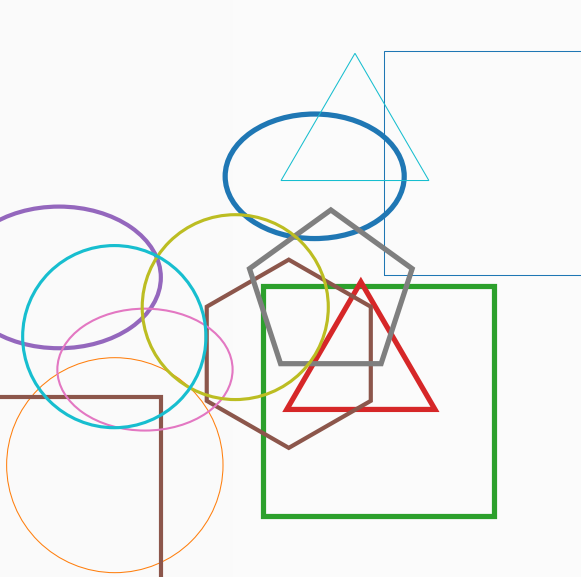[{"shape": "square", "thickness": 0.5, "radius": 0.97, "center": [0.855, 0.716]}, {"shape": "oval", "thickness": 2.5, "radius": 0.77, "center": [0.541, 0.694]}, {"shape": "circle", "thickness": 0.5, "radius": 0.93, "center": [0.198, 0.194]}, {"shape": "square", "thickness": 2.5, "radius": 1.0, "center": [0.651, 0.306]}, {"shape": "triangle", "thickness": 2.5, "radius": 0.74, "center": [0.621, 0.364]}, {"shape": "oval", "thickness": 2, "radius": 0.88, "center": [0.102, 0.519]}, {"shape": "square", "thickness": 2, "radius": 0.8, "center": [0.118, 0.153]}, {"shape": "hexagon", "thickness": 2, "radius": 0.81, "center": [0.497, 0.387]}, {"shape": "oval", "thickness": 1, "radius": 0.75, "center": [0.249, 0.359]}, {"shape": "pentagon", "thickness": 2.5, "radius": 0.74, "center": [0.569, 0.488]}, {"shape": "circle", "thickness": 1.5, "radius": 0.8, "center": [0.405, 0.467]}, {"shape": "triangle", "thickness": 0.5, "radius": 0.73, "center": [0.611, 0.76]}, {"shape": "circle", "thickness": 1.5, "radius": 0.79, "center": [0.197, 0.416]}]